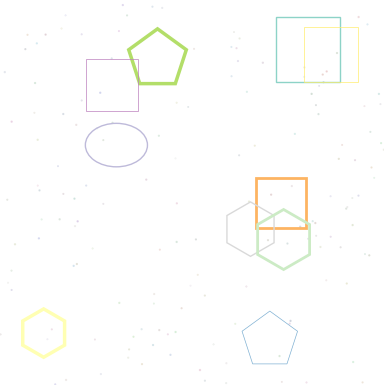[{"shape": "square", "thickness": 1, "radius": 0.42, "center": [0.801, 0.871]}, {"shape": "hexagon", "thickness": 2.5, "radius": 0.31, "center": [0.113, 0.135]}, {"shape": "oval", "thickness": 1, "radius": 0.4, "center": [0.302, 0.623]}, {"shape": "pentagon", "thickness": 0.5, "radius": 0.38, "center": [0.701, 0.116]}, {"shape": "square", "thickness": 2, "radius": 0.32, "center": [0.729, 0.474]}, {"shape": "pentagon", "thickness": 2.5, "radius": 0.39, "center": [0.409, 0.846]}, {"shape": "hexagon", "thickness": 1, "radius": 0.35, "center": [0.651, 0.405]}, {"shape": "square", "thickness": 0.5, "radius": 0.33, "center": [0.291, 0.779]}, {"shape": "hexagon", "thickness": 2, "radius": 0.39, "center": [0.737, 0.378]}, {"shape": "square", "thickness": 0.5, "radius": 0.35, "center": [0.86, 0.859]}]